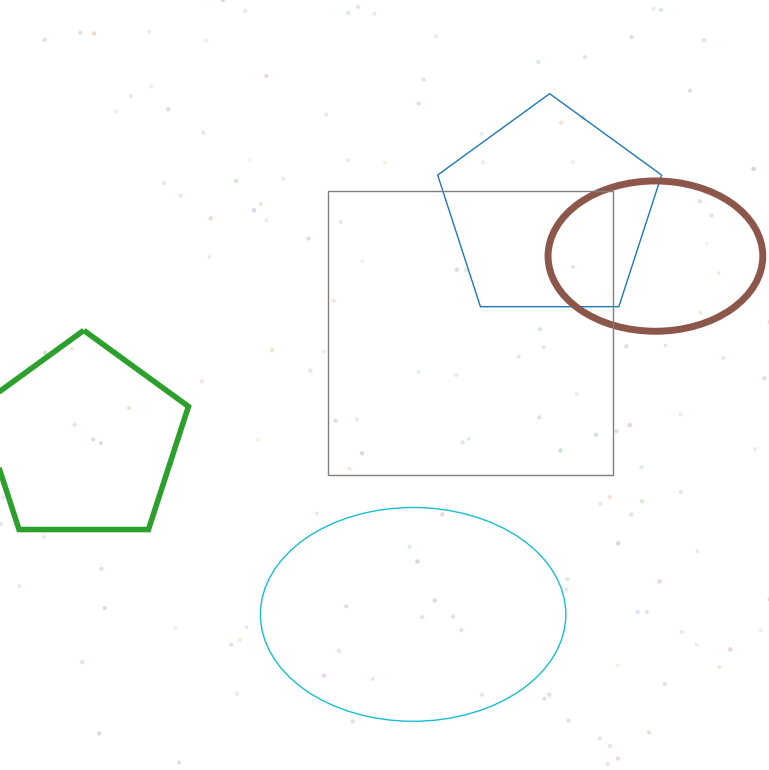[{"shape": "pentagon", "thickness": 0.5, "radius": 0.76, "center": [0.714, 0.725]}, {"shape": "pentagon", "thickness": 2, "radius": 0.71, "center": [0.109, 0.428]}, {"shape": "oval", "thickness": 2.5, "radius": 0.7, "center": [0.851, 0.667]}, {"shape": "square", "thickness": 0.5, "radius": 0.92, "center": [0.611, 0.567]}, {"shape": "oval", "thickness": 0.5, "radius": 0.99, "center": [0.536, 0.202]}]